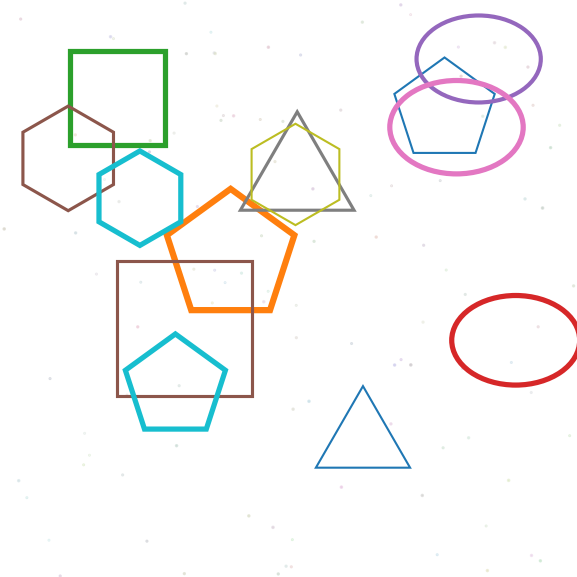[{"shape": "pentagon", "thickness": 1, "radius": 0.46, "center": [0.77, 0.808]}, {"shape": "triangle", "thickness": 1, "radius": 0.47, "center": [0.629, 0.236]}, {"shape": "pentagon", "thickness": 3, "radius": 0.58, "center": [0.399, 0.556]}, {"shape": "square", "thickness": 2.5, "radius": 0.41, "center": [0.204, 0.83]}, {"shape": "oval", "thickness": 2.5, "radius": 0.55, "center": [0.893, 0.41]}, {"shape": "oval", "thickness": 2, "radius": 0.54, "center": [0.829, 0.897]}, {"shape": "hexagon", "thickness": 1.5, "radius": 0.45, "center": [0.118, 0.725]}, {"shape": "square", "thickness": 1.5, "radius": 0.58, "center": [0.32, 0.43]}, {"shape": "oval", "thickness": 2.5, "radius": 0.58, "center": [0.79, 0.779]}, {"shape": "triangle", "thickness": 1.5, "radius": 0.57, "center": [0.515, 0.692]}, {"shape": "hexagon", "thickness": 1, "radius": 0.44, "center": [0.512, 0.697]}, {"shape": "pentagon", "thickness": 2.5, "radius": 0.46, "center": [0.304, 0.33]}, {"shape": "hexagon", "thickness": 2.5, "radius": 0.41, "center": [0.242, 0.656]}]